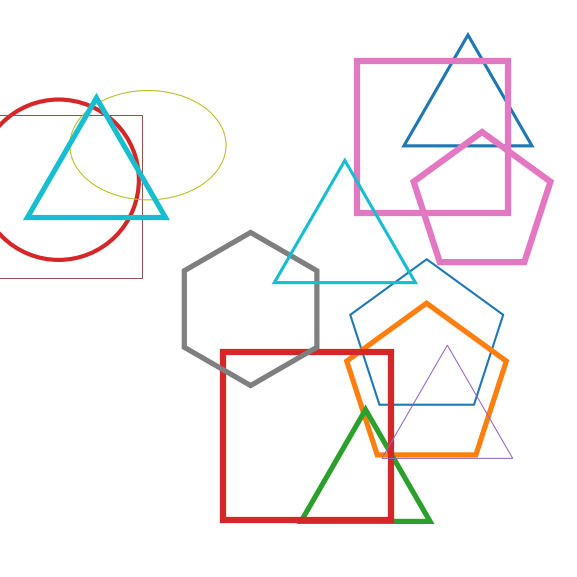[{"shape": "triangle", "thickness": 1.5, "radius": 0.64, "center": [0.81, 0.811]}, {"shape": "pentagon", "thickness": 1, "radius": 0.7, "center": [0.739, 0.411]}, {"shape": "pentagon", "thickness": 2.5, "radius": 0.73, "center": [0.739, 0.329]}, {"shape": "triangle", "thickness": 2.5, "radius": 0.65, "center": [0.633, 0.161]}, {"shape": "circle", "thickness": 2, "radius": 0.69, "center": [0.102, 0.688]}, {"shape": "square", "thickness": 3, "radius": 0.73, "center": [0.532, 0.244]}, {"shape": "triangle", "thickness": 0.5, "radius": 0.65, "center": [0.775, 0.271]}, {"shape": "square", "thickness": 0.5, "radius": 0.71, "center": [0.105, 0.659]}, {"shape": "square", "thickness": 3, "radius": 0.66, "center": [0.749, 0.762]}, {"shape": "pentagon", "thickness": 3, "radius": 0.62, "center": [0.835, 0.646]}, {"shape": "hexagon", "thickness": 2.5, "radius": 0.66, "center": [0.434, 0.464]}, {"shape": "oval", "thickness": 0.5, "radius": 0.68, "center": [0.256, 0.748]}, {"shape": "triangle", "thickness": 2.5, "radius": 0.69, "center": [0.167, 0.691]}, {"shape": "triangle", "thickness": 1.5, "radius": 0.71, "center": [0.597, 0.58]}]